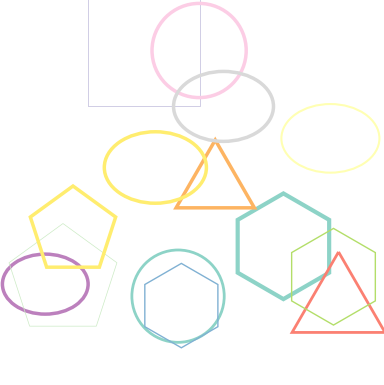[{"shape": "hexagon", "thickness": 3, "radius": 0.69, "center": [0.736, 0.36]}, {"shape": "circle", "thickness": 2, "radius": 0.6, "center": [0.462, 0.231]}, {"shape": "oval", "thickness": 1.5, "radius": 0.64, "center": [0.858, 0.641]}, {"shape": "square", "thickness": 0.5, "radius": 0.73, "center": [0.374, 0.87]}, {"shape": "triangle", "thickness": 2, "radius": 0.7, "center": [0.879, 0.206]}, {"shape": "hexagon", "thickness": 1, "radius": 0.55, "center": [0.471, 0.206]}, {"shape": "triangle", "thickness": 2.5, "radius": 0.59, "center": [0.559, 0.519]}, {"shape": "hexagon", "thickness": 1, "radius": 0.63, "center": [0.866, 0.281]}, {"shape": "circle", "thickness": 2.5, "radius": 0.61, "center": [0.517, 0.869]}, {"shape": "oval", "thickness": 2.5, "radius": 0.65, "center": [0.581, 0.724]}, {"shape": "oval", "thickness": 2.5, "radius": 0.56, "center": [0.118, 0.262]}, {"shape": "pentagon", "thickness": 0.5, "radius": 0.74, "center": [0.164, 0.272]}, {"shape": "pentagon", "thickness": 2.5, "radius": 0.58, "center": [0.19, 0.4]}, {"shape": "oval", "thickness": 2.5, "radius": 0.66, "center": [0.404, 0.565]}]